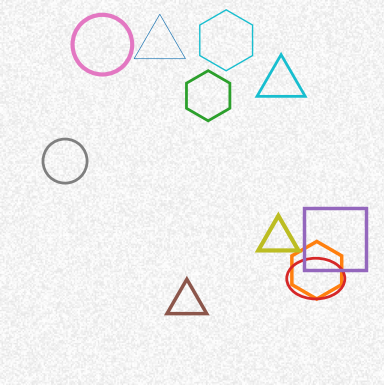[{"shape": "triangle", "thickness": 0.5, "radius": 0.38, "center": [0.415, 0.886]}, {"shape": "hexagon", "thickness": 2.5, "radius": 0.37, "center": [0.823, 0.298]}, {"shape": "hexagon", "thickness": 2, "radius": 0.33, "center": [0.541, 0.751]}, {"shape": "oval", "thickness": 2, "radius": 0.38, "center": [0.82, 0.276]}, {"shape": "square", "thickness": 2.5, "radius": 0.41, "center": [0.87, 0.38]}, {"shape": "triangle", "thickness": 2.5, "radius": 0.3, "center": [0.485, 0.215]}, {"shape": "circle", "thickness": 3, "radius": 0.39, "center": [0.266, 0.884]}, {"shape": "circle", "thickness": 2, "radius": 0.29, "center": [0.169, 0.582]}, {"shape": "triangle", "thickness": 3, "radius": 0.3, "center": [0.723, 0.38]}, {"shape": "triangle", "thickness": 2, "radius": 0.36, "center": [0.73, 0.786]}, {"shape": "hexagon", "thickness": 1, "radius": 0.4, "center": [0.587, 0.895]}]